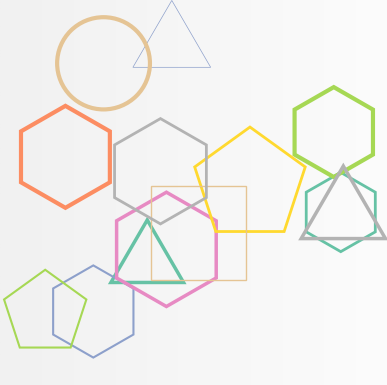[{"shape": "triangle", "thickness": 2.5, "radius": 0.54, "center": [0.38, 0.32]}, {"shape": "hexagon", "thickness": 2, "radius": 0.51, "center": [0.879, 0.449]}, {"shape": "hexagon", "thickness": 3, "radius": 0.66, "center": [0.169, 0.593]}, {"shape": "triangle", "thickness": 0.5, "radius": 0.58, "center": [0.443, 0.883]}, {"shape": "hexagon", "thickness": 1.5, "radius": 0.6, "center": [0.241, 0.191]}, {"shape": "hexagon", "thickness": 2.5, "radius": 0.74, "center": [0.429, 0.352]}, {"shape": "pentagon", "thickness": 1.5, "radius": 0.56, "center": [0.117, 0.188]}, {"shape": "hexagon", "thickness": 3, "radius": 0.58, "center": [0.861, 0.657]}, {"shape": "pentagon", "thickness": 2, "radius": 0.75, "center": [0.645, 0.52]}, {"shape": "circle", "thickness": 3, "radius": 0.6, "center": [0.267, 0.836]}, {"shape": "square", "thickness": 1, "radius": 0.61, "center": [0.513, 0.394]}, {"shape": "triangle", "thickness": 2.5, "radius": 0.63, "center": [0.886, 0.443]}, {"shape": "hexagon", "thickness": 2, "radius": 0.68, "center": [0.414, 0.555]}]